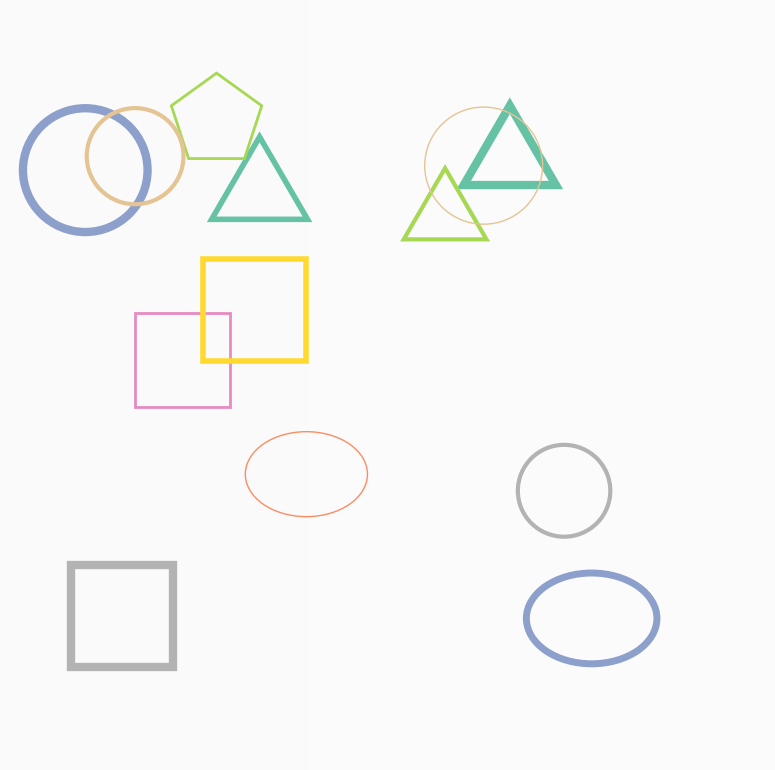[{"shape": "triangle", "thickness": 3, "radius": 0.34, "center": [0.658, 0.794]}, {"shape": "triangle", "thickness": 2, "radius": 0.36, "center": [0.335, 0.751]}, {"shape": "oval", "thickness": 0.5, "radius": 0.39, "center": [0.395, 0.384]}, {"shape": "circle", "thickness": 3, "radius": 0.4, "center": [0.11, 0.779]}, {"shape": "oval", "thickness": 2.5, "radius": 0.42, "center": [0.763, 0.197]}, {"shape": "square", "thickness": 1, "radius": 0.3, "center": [0.236, 0.533]}, {"shape": "triangle", "thickness": 1.5, "radius": 0.31, "center": [0.574, 0.72]}, {"shape": "pentagon", "thickness": 1, "radius": 0.31, "center": [0.279, 0.844]}, {"shape": "square", "thickness": 2, "radius": 0.33, "center": [0.328, 0.598]}, {"shape": "circle", "thickness": 1.5, "radius": 0.31, "center": [0.174, 0.797]}, {"shape": "circle", "thickness": 0.5, "radius": 0.38, "center": [0.624, 0.785]}, {"shape": "circle", "thickness": 1.5, "radius": 0.3, "center": [0.728, 0.363]}, {"shape": "square", "thickness": 3, "radius": 0.33, "center": [0.157, 0.2]}]